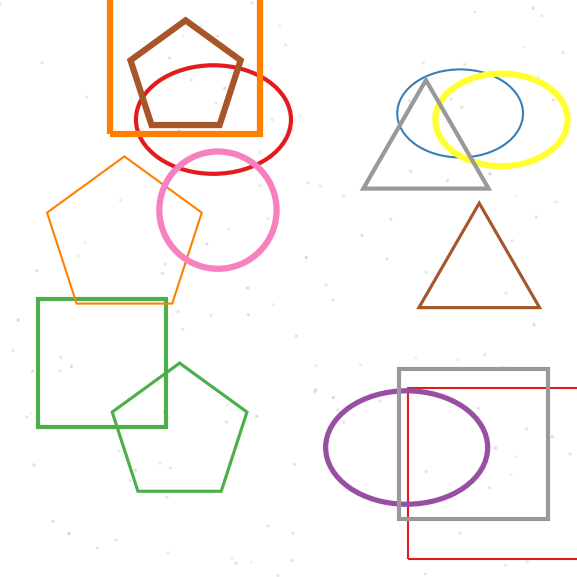[{"shape": "oval", "thickness": 2, "radius": 0.67, "center": [0.37, 0.792]}, {"shape": "square", "thickness": 1, "radius": 0.74, "center": [0.855, 0.18]}, {"shape": "oval", "thickness": 1, "radius": 0.54, "center": [0.797, 0.803]}, {"shape": "pentagon", "thickness": 1.5, "radius": 0.61, "center": [0.311, 0.248]}, {"shape": "square", "thickness": 2, "radius": 0.56, "center": [0.177, 0.371]}, {"shape": "oval", "thickness": 2.5, "radius": 0.7, "center": [0.704, 0.224]}, {"shape": "square", "thickness": 3, "radius": 0.65, "center": [0.32, 0.898]}, {"shape": "pentagon", "thickness": 1, "radius": 0.7, "center": [0.215, 0.587]}, {"shape": "oval", "thickness": 3, "radius": 0.57, "center": [0.868, 0.792]}, {"shape": "pentagon", "thickness": 3, "radius": 0.5, "center": [0.321, 0.864]}, {"shape": "triangle", "thickness": 1.5, "radius": 0.6, "center": [0.83, 0.527]}, {"shape": "circle", "thickness": 3, "radius": 0.51, "center": [0.377, 0.635]}, {"shape": "square", "thickness": 2, "radius": 0.65, "center": [0.819, 0.23]}, {"shape": "triangle", "thickness": 2, "radius": 0.63, "center": [0.738, 0.735]}]